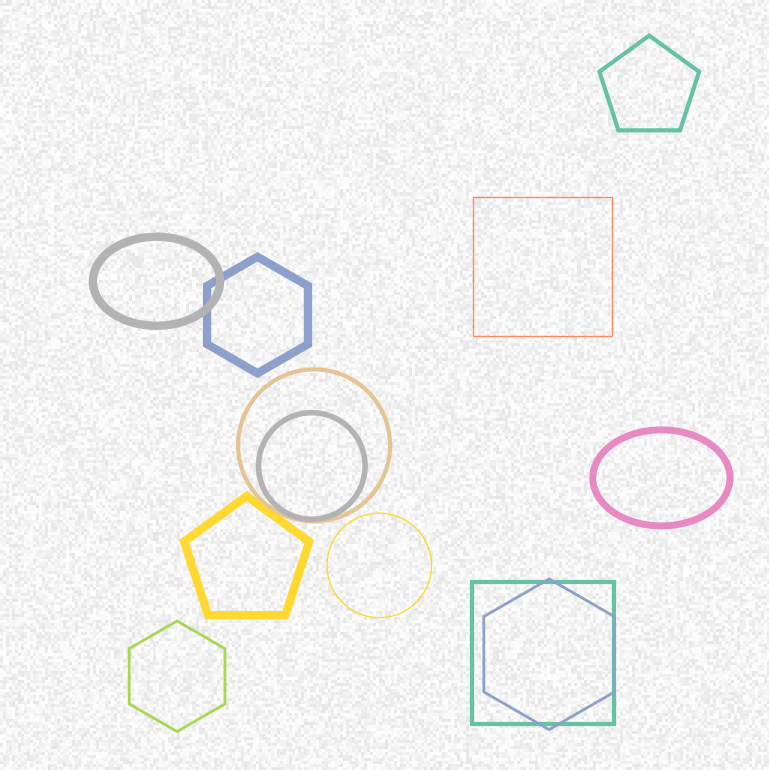[{"shape": "pentagon", "thickness": 1.5, "radius": 0.34, "center": [0.843, 0.886]}, {"shape": "square", "thickness": 1.5, "radius": 0.46, "center": [0.706, 0.152]}, {"shape": "square", "thickness": 0.5, "radius": 0.45, "center": [0.705, 0.654]}, {"shape": "hexagon", "thickness": 3, "radius": 0.38, "center": [0.334, 0.591]}, {"shape": "hexagon", "thickness": 1, "radius": 0.49, "center": [0.713, 0.15]}, {"shape": "oval", "thickness": 2.5, "radius": 0.45, "center": [0.859, 0.379]}, {"shape": "hexagon", "thickness": 1, "radius": 0.36, "center": [0.23, 0.122]}, {"shape": "pentagon", "thickness": 3, "radius": 0.43, "center": [0.32, 0.27]}, {"shape": "circle", "thickness": 0.5, "radius": 0.34, "center": [0.493, 0.266]}, {"shape": "circle", "thickness": 1.5, "radius": 0.49, "center": [0.408, 0.422]}, {"shape": "circle", "thickness": 2, "radius": 0.35, "center": [0.405, 0.395]}, {"shape": "oval", "thickness": 3, "radius": 0.41, "center": [0.203, 0.635]}]